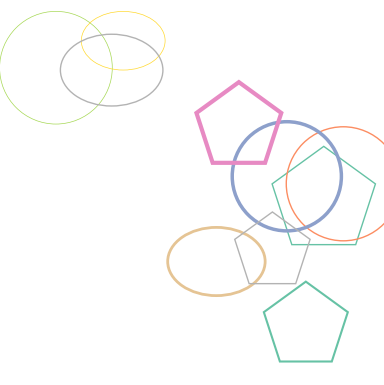[{"shape": "pentagon", "thickness": 1, "radius": 0.71, "center": [0.841, 0.479]}, {"shape": "pentagon", "thickness": 1.5, "radius": 0.57, "center": [0.794, 0.154]}, {"shape": "circle", "thickness": 1, "radius": 0.74, "center": [0.892, 0.523]}, {"shape": "circle", "thickness": 2.5, "radius": 0.71, "center": [0.745, 0.542]}, {"shape": "pentagon", "thickness": 3, "radius": 0.58, "center": [0.62, 0.671]}, {"shape": "circle", "thickness": 0.5, "radius": 0.73, "center": [0.145, 0.824]}, {"shape": "oval", "thickness": 0.5, "radius": 0.54, "center": [0.32, 0.894]}, {"shape": "oval", "thickness": 2, "radius": 0.63, "center": [0.562, 0.321]}, {"shape": "oval", "thickness": 1, "radius": 0.67, "center": [0.29, 0.818]}, {"shape": "pentagon", "thickness": 1, "radius": 0.51, "center": [0.708, 0.346]}]